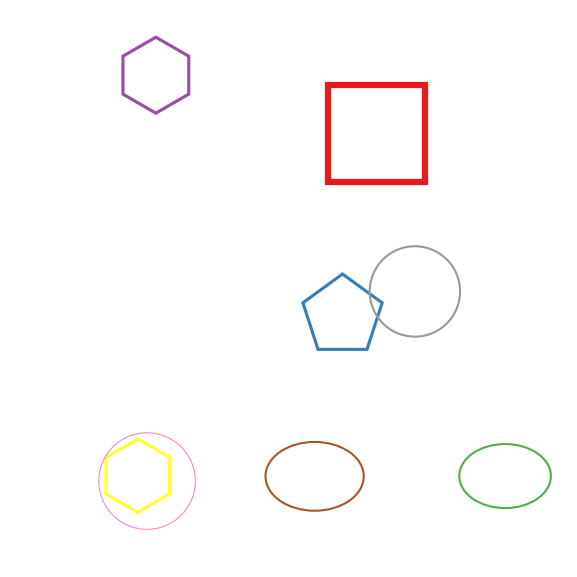[{"shape": "square", "thickness": 3, "radius": 0.42, "center": [0.652, 0.768]}, {"shape": "pentagon", "thickness": 1.5, "radius": 0.36, "center": [0.593, 0.452]}, {"shape": "oval", "thickness": 1, "radius": 0.4, "center": [0.875, 0.175]}, {"shape": "hexagon", "thickness": 1.5, "radius": 0.33, "center": [0.27, 0.869]}, {"shape": "hexagon", "thickness": 1.5, "radius": 0.32, "center": [0.238, 0.175]}, {"shape": "oval", "thickness": 1, "radius": 0.43, "center": [0.545, 0.174]}, {"shape": "circle", "thickness": 0.5, "radius": 0.42, "center": [0.255, 0.166]}, {"shape": "circle", "thickness": 1, "radius": 0.39, "center": [0.718, 0.494]}]